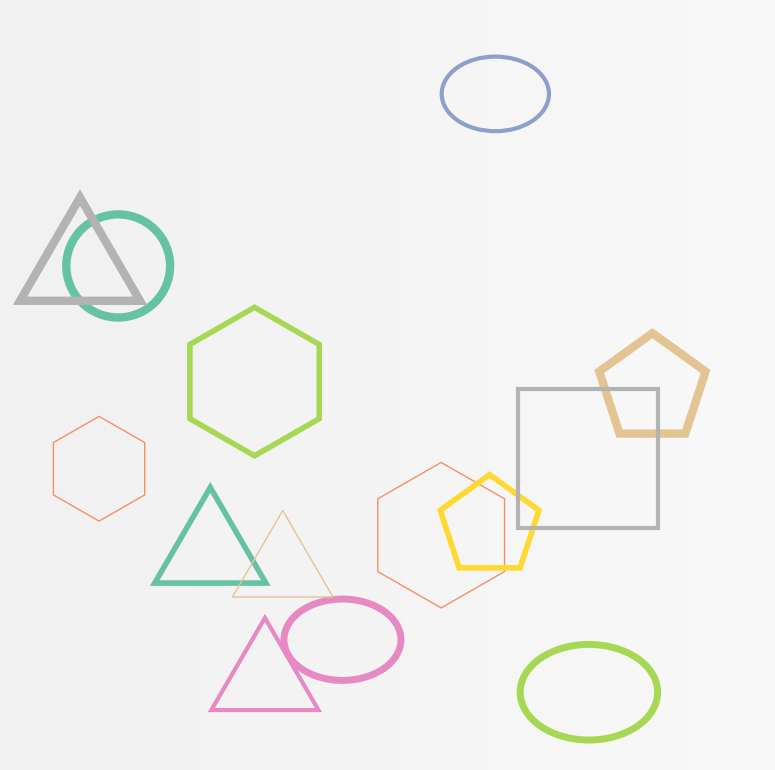[{"shape": "circle", "thickness": 3, "radius": 0.33, "center": [0.153, 0.655]}, {"shape": "triangle", "thickness": 2, "radius": 0.41, "center": [0.271, 0.284]}, {"shape": "hexagon", "thickness": 0.5, "radius": 0.47, "center": [0.569, 0.305]}, {"shape": "hexagon", "thickness": 0.5, "radius": 0.34, "center": [0.128, 0.391]}, {"shape": "oval", "thickness": 1.5, "radius": 0.35, "center": [0.639, 0.878]}, {"shape": "oval", "thickness": 2.5, "radius": 0.38, "center": [0.442, 0.169]}, {"shape": "triangle", "thickness": 1.5, "radius": 0.4, "center": [0.342, 0.118]}, {"shape": "oval", "thickness": 2.5, "radius": 0.44, "center": [0.76, 0.101]}, {"shape": "hexagon", "thickness": 2, "radius": 0.48, "center": [0.328, 0.504]}, {"shape": "pentagon", "thickness": 2, "radius": 0.33, "center": [0.632, 0.317]}, {"shape": "pentagon", "thickness": 3, "radius": 0.36, "center": [0.842, 0.495]}, {"shape": "triangle", "thickness": 0.5, "radius": 0.37, "center": [0.365, 0.262]}, {"shape": "square", "thickness": 1.5, "radius": 0.45, "center": [0.758, 0.405]}, {"shape": "triangle", "thickness": 3, "radius": 0.45, "center": [0.103, 0.654]}]